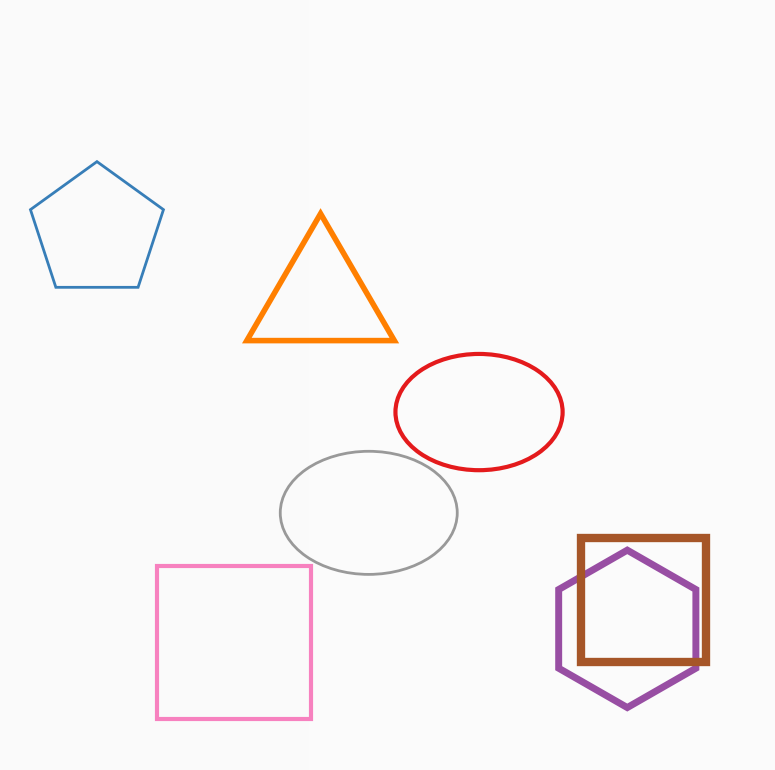[{"shape": "oval", "thickness": 1.5, "radius": 0.54, "center": [0.618, 0.465]}, {"shape": "pentagon", "thickness": 1, "radius": 0.45, "center": [0.125, 0.7]}, {"shape": "hexagon", "thickness": 2.5, "radius": 0.51, "center": [0.809, 0.183]}, {"shape": "triangle", "thickness": 2, "radius": 0.55, "center": [0.414, 0.613]}, {"shape": "square", "thickness": 3, "radius": 0.4, "center": [0.83, 0.221]}, {"shape": "square", "thickness": 1.5, "radius": 0.5, "center": [0.302, 0.165]}, {"shape": "oval", "thickness": 1, "radius": 0.57, "center": [0.476, 0.334]}]